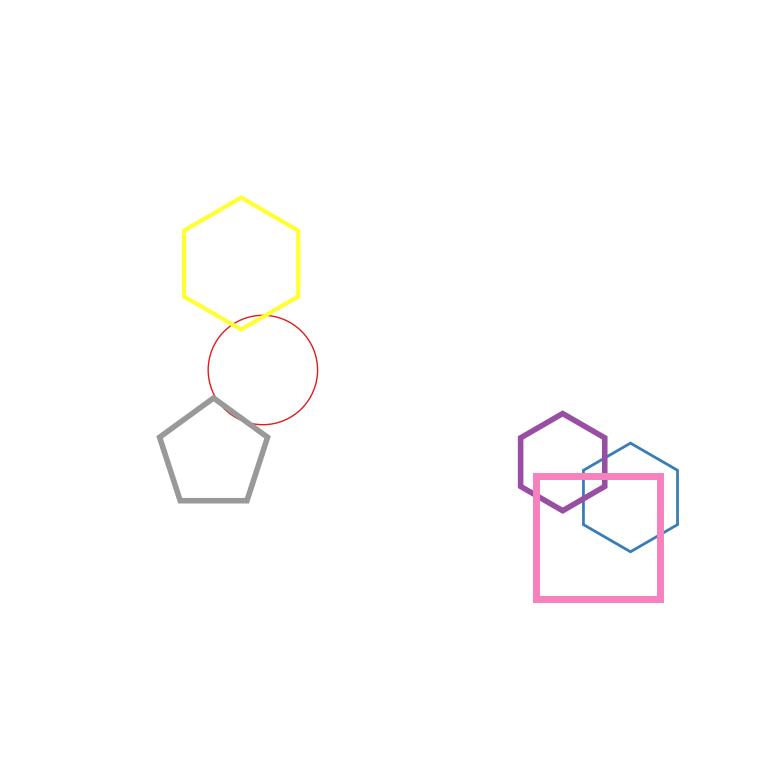[{"shape": "circle", "thickness": 0.5, "radius": 0.36, "center": [0.341, 0.519]}, {"shape": "hexagon", "thickness": 1, "radius": 0.35, "center": [0.819, 0.354]}, {"shape": "hexagon", "thickness": 2, "radius": 0.32, "center": [0.731, 0.4]}, {"shape": "hexagon", "thickness": 1.5, "radius": 0.43, "center": [0.313, 0.658]}, {"shape": "square", "thickness": 2.5, "radius": 0.4, "center": [0.777, 0.302]}, {"shape": "pentagon", "thickness": 2, "radius": 0.37, "center": [0.277, 0.409]}]